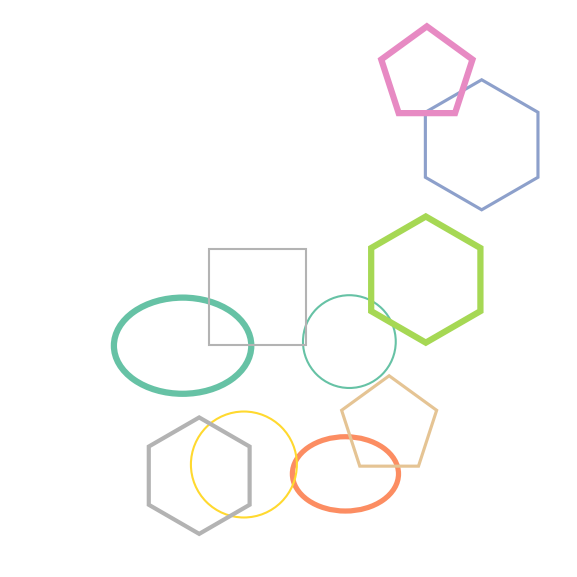[{"shape": "oval", "thickness": 3, "radius": 0.59, "center": [0.316, 0.401]}, {"shape": "circle", "thickness": 1, "radius": 0.4, "center": [0.605, 0.408]}, {"shape": "oval", "thickness": 2.5, "radius": 0.46, "center": [0.598, 0.179]}, {"shape": "hexagon", "thickness": 1.5, "radius": 0.56, "center": [0.834, 0.748]}, {"shape": "pentagon", "thickness": 3, "radius": 0.42, "center": [0.739, 0.87]}, {"shape": "hexagon", "thickness": 3, "radius": 0.55, "center": [0.737, 0.515]}, {"shape": "circle", "thickness": 1, "radius": 0.46, "center": [0.422, 0.195]}, {"shape": "pentagon", "thickness": 1.5, "radius": 0.43, "center": [0.674, 0.262]}, {"shape": "square", "thickness": 1, "radius": 0.42, "center": [0.445, 0.485]}, {"shape": "hexagon", "thickness": 2, "radius": 0.5, "center": [0.345, 0.175]}]